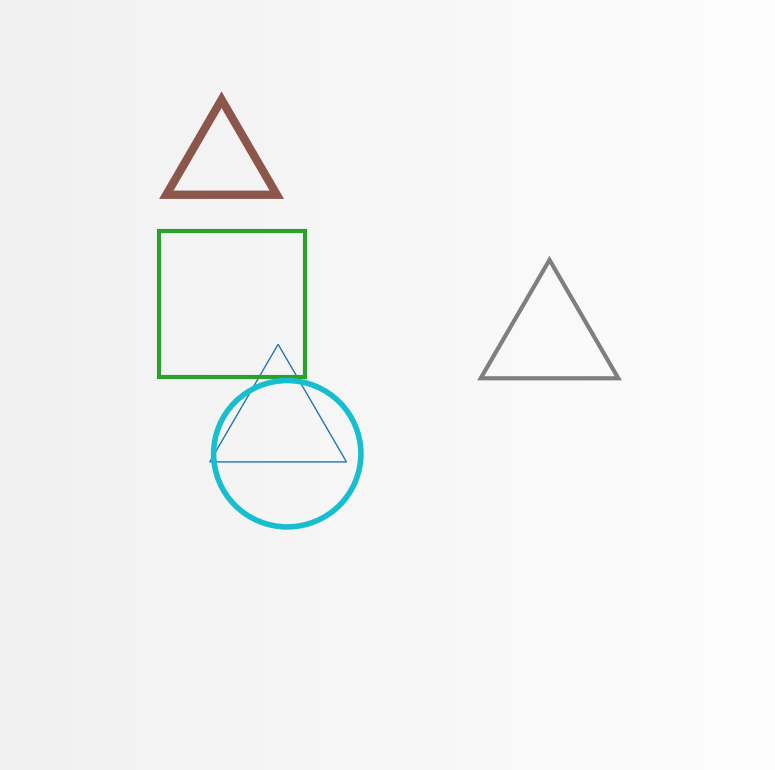[{"shape": "triangle", "thickness": 0.5, "radius": 0.51, "center": [0.359, 0.451]}, {"shape": "square", "thickness": 1.5, "radius": 0.47, "center": [0.299, 0.605]}, {"shape": "triangle", "thickness": 3, "radius": 0.41, "center": [0.286, 0.788]}, {"shape": "triangle", "thickness": 1.5, "radius": 0.51, "center": [0.709, 0.56]}, {"shape": "circle", "thickness": 2, "radius": 0.48, "center": [0.371, 0.411]}]